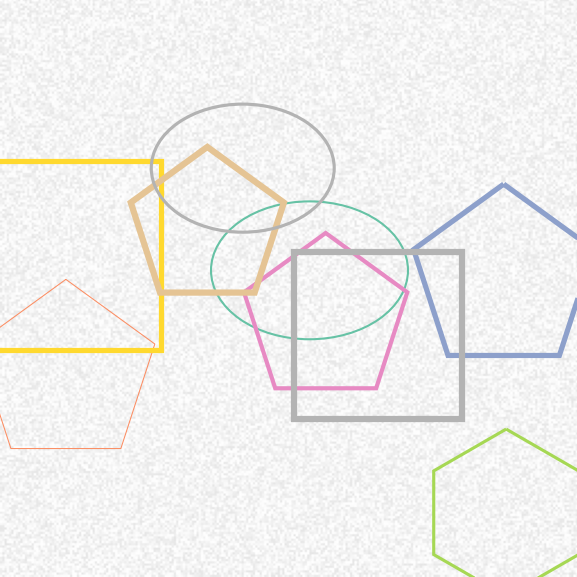[{"shape": "oval", "thickness": 1, "radius": 0.85, "center": [0.536, 0.531]}, {"shape": "pentagon", "thickness": 0.5, "radius": 0.81, "center": [0.114, 0.353]}, {"shape": "pentagon", "thickness": 2.5, "radius": 0.82, "center": [0.872, 0.516]}, {"shape": "pentagon", "thickness": 2, "radius": 0.74, "center": [0.564, 0.447]}, {"shape": "hexagon", "thickness": 1.5, "radius": 0.72, "center": [0.876, 0.111]}, {"shape": "square", "thickness": 2.5, "radius": 0.82, "center": [0.116, 0.557]}, {"shape": "pentagon", "thickness": 3, "radius": 0.7, "center": [0.359, 0.605]}, {"shape": "oval", "thickness": 1.5, "radius": 0.79, "center": [0.42, 0.708]}, {"shape": "square", "thickness": 3, "radius": 0.72, "center": [0.655, 0.419]}]